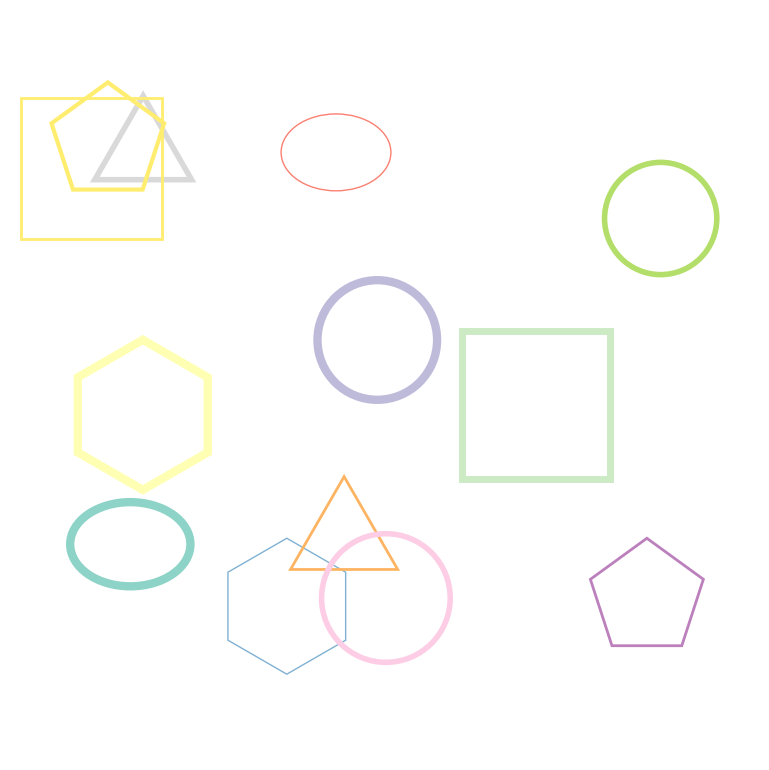[{"shape": "oval", "thickness": 3, "radius": 0.39, "center": [0.169, 0.293]}, {"shape": "hexagon", "thickness": 3, "radius": 0.49, "center": [0.185, 0.461]}, {"shape": "circle", "thickness": 3, "radius": 0.39, "center": [0.49, 0.558]}, {"shape": "oval", "thickness": 0.5, "radius": 0.36, "center": [0.436, 0.802]}, {"shape": "hexagon", "thickness": 0.5, "radius": 0.44, "center": [0.372, 0.213]}, {"shape": "triangle", "thickness": 1, "radius": 0.4, "center": [0.447, 0.301]}, {"shape": "circle", "thickness": 2, "radius": 0.36, "center": [0.858, 0.716]}, {"shape": "circle", "thickness": 2, "radius": 0.42, "center": [0.501, 0.223]}, {"shape": "triangle", "thickness": 2, "radius": 0.36, "center": [0.186, 0.803]}, {"shape": "pentagon", "thickness": 1, "radius": 0.39, "center": [0.84, 0.224]}, {"shape": "square", "thickness": 2.5, "radius": 0.48, "center": [0.696, 0.474]}, {"shape": "square", "thickness": 1, "radius": 0.46, "center": [0.119, 0.781]}, {"shape": "pentagon", "thickness": 1.5, "radius": 0.38, "center": [0.14, 0.816]}]